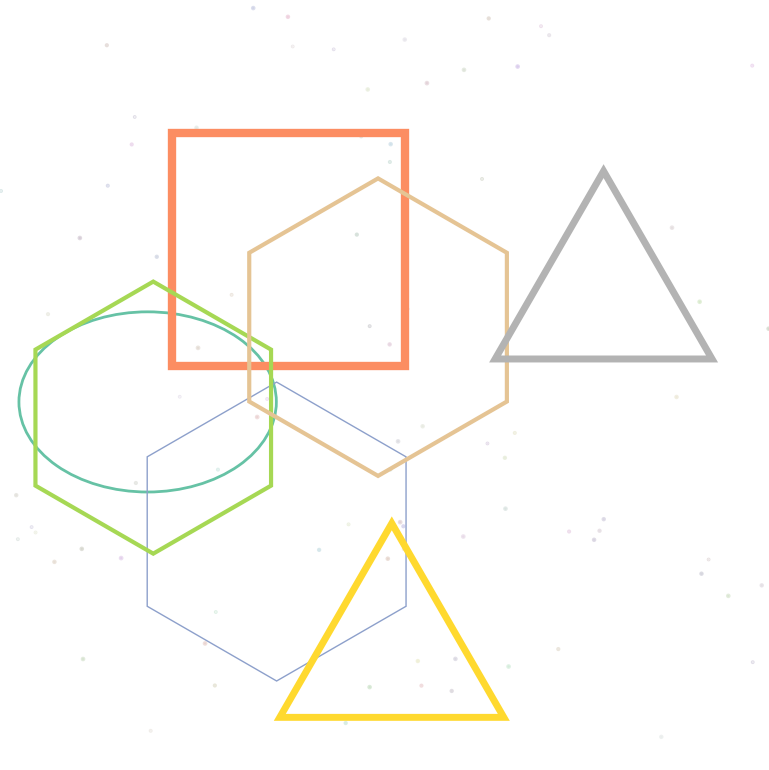[{"shape": "oval", "thickness": 1, "radius": 0.84, "center": [0.192, 0.478]}, {"shape": "square", "thickness": 3, "radius": 0.76, "center": [0.375, 0.676]}, {"shape": "hexagon", "thickness": 0.5, "radius": 0.97, "center": [0.359, 0.31]}, {"shape": "hexagon", "thickness": 1.5, "radius": 0.88, "center": [0.199, 0.458]}, {"shape": "triangle", "thickness": 2.5, "radius": 0.84, "center": [0.509, 0.152]}, {"shape": "hexagon", "thickness": 1.5, "radius": 0.97, "center": [0.491, 0.575]}, {"shape": "triangle", "thickness": 2.5, "radius": 0.81, "center": [0.784, 0.615]}]